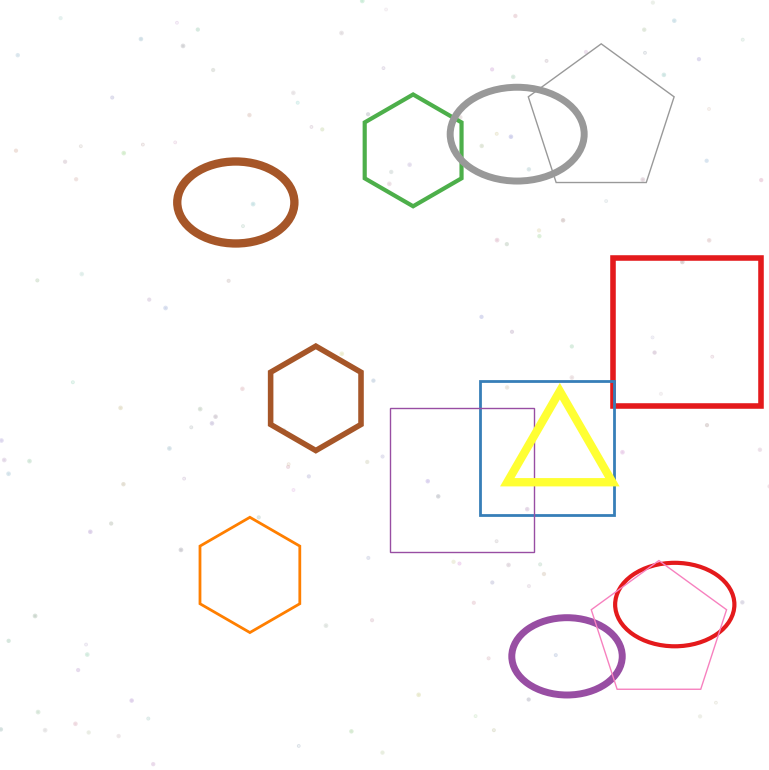[{"shape": "oval", "thickness": 1.5, "radius": 0.39, "center": [0.876, 0.215]}, {"shape": "square", "thickness": 2, "radius": 0.48, "center": [0.892, 0.569]}, {"shape": "square", "thickness": 1, "radius": 0.44, "center": [0.711, 0.418]}, {"shape": "hexagon", "thickness": 1.5, "radius": 0.36, "center": [0.537, 0.805]}, {"shape": "oval", "thickness": 2.5, "radius": 0.36, "center": [0.736, 0.148]}, {"shape": "square", "thickness": 0.5, "radius": 0.47, "center": [0.6, 0.376]}, {"shape": "hexagon", "thickness": 1, "radius": 0.37, "center": [0.325, 0.253]}, {"shape": "triangle", "thickness": 3, "radius": 0.39, "center": [0.727, 0.413]}, {"shape": "hexagon", "thickness": 2, "radius": 0.34, "center": [0.41, 0.483]}, {"shape": "oval", "thickness": 3, "radius": 0.38, "center": [0.306, 0.737]}, {"shape": "pentagon", "thickness": 0.5, "radius": 0.46, "center": [0.856, 0.18]}, {"shape": "pentagon", "thickness": 0.5, "radius": 0.5, "center": [0.781, 0.843]}, {"shape": "oval", "thickness": 2.5, "radius": 0.44, "center": [0.672, 0.826]}]